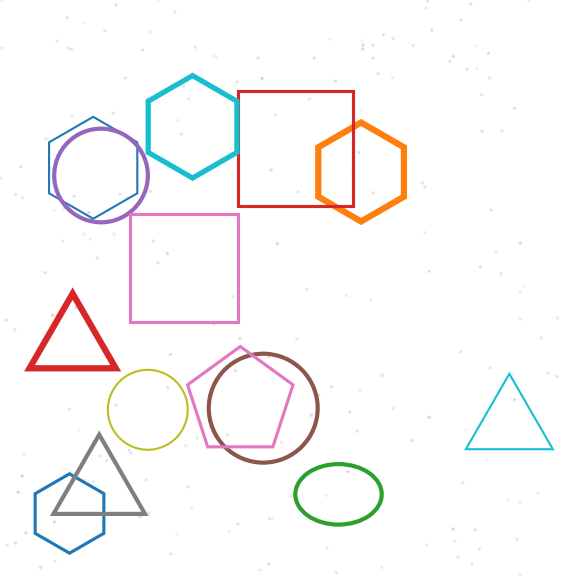[{"shape": "hexagon", "thickness": 1.5, "radius": 0.34, "center": [0.12, 0.11]}, {"shape": "hexagon", "thickness": 1, "radius": 0.44, "center": [0.161, 0.709]}, {"shape": "hexagon", "thickness": 3, "radius": 0.43, "center": [0.625, 0.701]}, {"shape": "oval", "thickness": 2, "radius": 0.37, "center": [0.586, 0.143]}, {"shape": "square", "thickness": 1.5, "radius": 0.5, "center": [0.511, 0.741]}, {"shape": "triangle", "thickness": 3, "radius": 0.43, "center": [0.126, 0.405]}, {"shape": "circle", "thickness": 2, "radius": 0.41, "center": [0.175, 0.695]}, {"shape": "circle", "thickness": 2, "radius": 0.47, "center": [0.456, 0.292]}, {"shape": "square", "thickness": 1.5, "radius": 0.47, "center": [0.318, 0.536]}, {"shape": "pentagon", "thickness": 1.5, "radius": 0.48, "center": [0.416, 0.303]}, {"shape": "triangle", "thickness": 2, "radius": 0.46, "center": [0.172, 0.155]}, {"shape": "circle", "thickness": 1, "radius": 0.35, "center": [0.256, 0.29]}, {"shape": "hexagon", "thickness": 2.5, "radius": 0.44, "center": [0.333, 0.78]}, {"shape": "triangle", "thickness": 1, "radius": 0.44, "center": [0.882, 0.265]}]